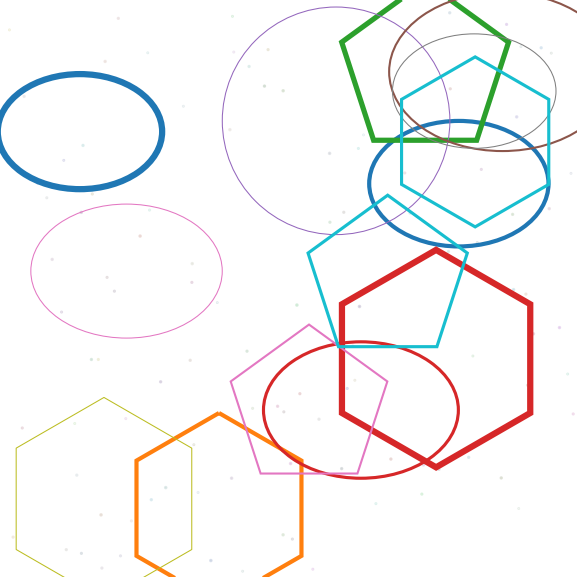[{"shape": "oval", "thickness": 3, "radius": 0.71, "center": [0.138, 0.771]}, {"shape": "oval", "thickness": 2, "radius": 0.78, "center": [0.795, 0.681]}, {"shape": "hexagon", "thickness": 2, "radius": 0.82, "center": [0.379, 0.119]}, {"shape": "pentagon", "thickness": 2.5, "radius": 0.76, "center": [0.736, 0.879]}, {"shape": "hexagon", "thickness": 3, "radius": 0.94, "center": [0.755, 0.378]}, {"shape": "oval", "thickness": 1.5, "radius": 0.84, "center": [0.625, 0.289]}, {"shape": "circle", "thickness": 0.5, "radius": 0.99, "center": [0.582, 0.79]}, {"shape": "oval", "thickness": 1, "radius": 0.98, "center": [0.87, 0.875]}, {"shape": "oval", "thickness": 0.5, "radius": 0.83, "center": [0.219, 0.53]}, {"shape": "pentagon", "thickness": 1, "radius": 0.71, "center": [0.535, 0.295]}, {"shape": "oval", "thickness": 0.5, "radius": 0.71, "center": [0.821, 0.841]}, {"shape": "hexagon", "thickness": 0.5, "radius": 0.88, "center": [0.18, 0.135]}, {"shape": "pentagon", "thickness": 1.5, "radius": 0.72, "center": [0.671, 0.516]}, {"shape": "hexagon", "thickness": 1.5, "radius": 0.74, "center": [0.823, 0.753]}]